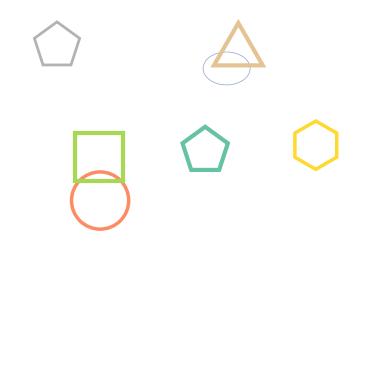[{"shape": "pentagon", "thickness": 3, "radius": 0.31, "center": [0.533, 0.609]}, {"shape": "circle", "thickness": 2.5, "radius": 0.37, "center": [0.26, 0.479]}, {"shape": "oval", "thickness": 0.5, "radius": 0.31, "center": [0.589, 0.822]}, {"shape": "square", "thickness": 3, "radius": 0.31, "center": [0.257, 0.593]}, {"shape": "hexagon", "thickness": 2.5, "radius": 0.31, "center": [0.82, 0.623]}, {"shape": "triangle", "thickness": 3, "radius": 0.37, "center": [0.619, 0.867]}, {"shape": "pentagon", "thickness": 2, "radius": 0.31, "center": [0.148, 0.881]}]